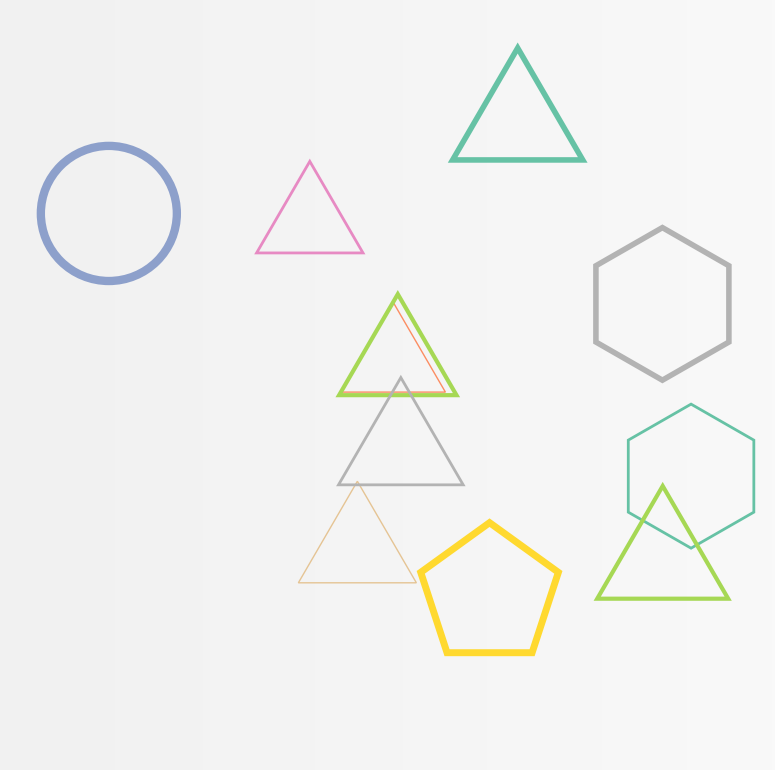[{"shape": "triangle", "thickness": 2, "radius": 0.48, "center": [0.668, 0.841]}, {"shape": "hexagon", "thickness": 1, "radius": 0.47, "center": [0.892, 0.382]}, {"shape": "triangle", "thickness": 0.5, "radius": 0.39, "center": [0.508, 0.53]}, {"shape": "circle", "thickness": 3, "radius": 0.44, "center": [0.14, 0.723]}, {"shape": "triangle", "thickness": 1, "radius": 0.4, "center": [0.4, 0.711]}, {"shape": "triangle", "thickness": 1.5, "radius": 0.49, "center": [0.855, 0.271]}, {"shape": "triangle", "thickness": 1.5, "radius": 0.44, "center": [0.513, 0.531]}, {"shape": "pentagon", "thickness": 2.5, "radius": 0.47, "center": [0.632, 0.228]}, {"shape": "triangle", "thickness": 0.5, "radius": 0.44, "center": [0.461, 0.287]}, {"shape": "hexagon", "thickness": 2, "radius": 0.5, "center": [0.855, 0.605]}, {"shape": "triangle", "thickness": 1, "radius": 0.46, "center": [0.517, 0.417]}]